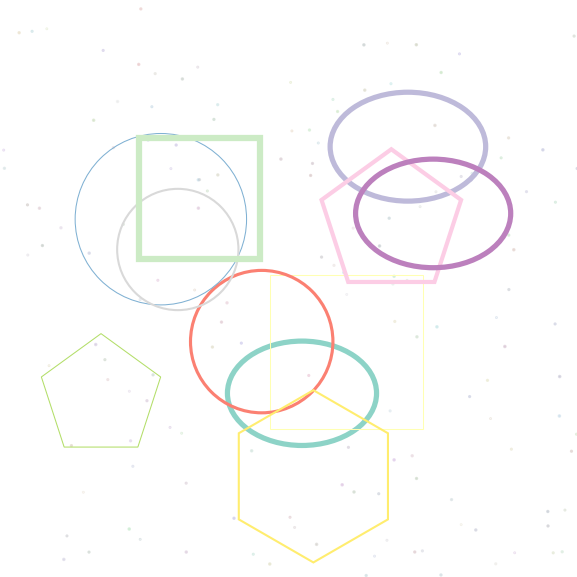[{"shape": "oval", "thickness": 2.5, "radius": 0.65, "center": [0.523, 0.318]}, {"shape": "square", "thickness": 0.5, "radius": 0.66, "center": [0.6, 0.39]}, {"shape": "oval", "thickness": 2.5, "radius": 0.67, "center": [0.706, 0.745]}, {"shape": "circle", "thickness": 1.5, "radius": 0.62, "center": [0.453, 0.408]}, {"shape": "circle", "thickness": 0.5, "radius": 0.74, "center": [0.279, 0.62]}, {"shape": "pentagon", "thickness": 0.5, "radius": 0.54, "center": [0.175, 0.313]}, {"shape": "pentagon", "thickness": 2, "radius": 0.64, "center": [0.678, 0.614]}, {"shape": "circle", "thickness": 1, "radius": 0.53, "center": [0.308, 0.567]}, {"shape": "oval", "thickness": 2.5, "radius": 0.67, "center": [0.75, 0.63]}, {"shape": "square", "thickness": 3, "radius": 0.52, "center": [0.346, 0.656]}, {"shape": "hexagon", "thickness": 1, "radius": 0.75, "center": [0.543, 0.174]}]